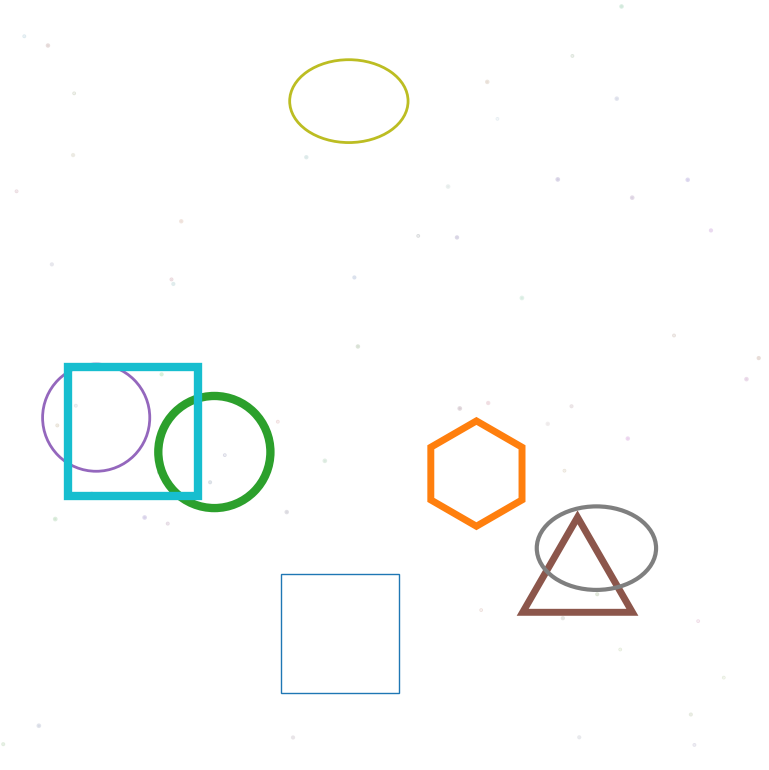[{"shape": "square", "thickness": 0.5, "radius": 0.38, "center": [0.442, 0.177]}, {"shape": "hexagon", "thickness": 2.5, "radius": 0.34, "center": [0.619, 0.385]}, {"shape": "circle", "thickness": 3, "radius": 0.36, "center": [0.278, 0.413]}, {"shape": "circle", "thickness": 1, "radius": 0.35, "center": [0.125, 0.458]}, {"shape": "triangle", "thickness": 2.5, "radius": 0.41, "center": [0.75, 0.246]}, {"shape": "oval", "thickness": 1.5, "radius": 0.39, "center": [0.775, 0.288]}, {"shape": "oval", "thickness": 1, "radius": 0.38, "center": [0.453, 0.869]}, {"shape": "square", "thickness": 3, "radius": 0.42, "center": [0.173, 0.44]}]